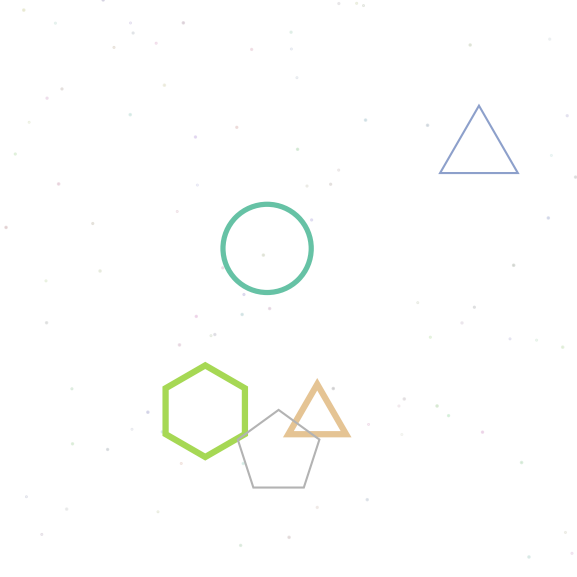[{"shape": "circle", "thickness": 2.5, "radius": 0.38, "center": [0.463, 0.569]}, {"shape": "triangle", "thickness": 1, "radius": 0.39, "center": [0.829, 0.738]}, {"shape": "hexagon", "thickness": 3, "radius": 0.4, "center": [0.355, 0.287]}, {"shape": "triangle", "thickness": 3, "radius": 0.29, "center": [0.549, 0.276]}, {"shape": "pentagon", "thickness": 1, "radius": 0.37, "center": [0.482, 0.215]}]